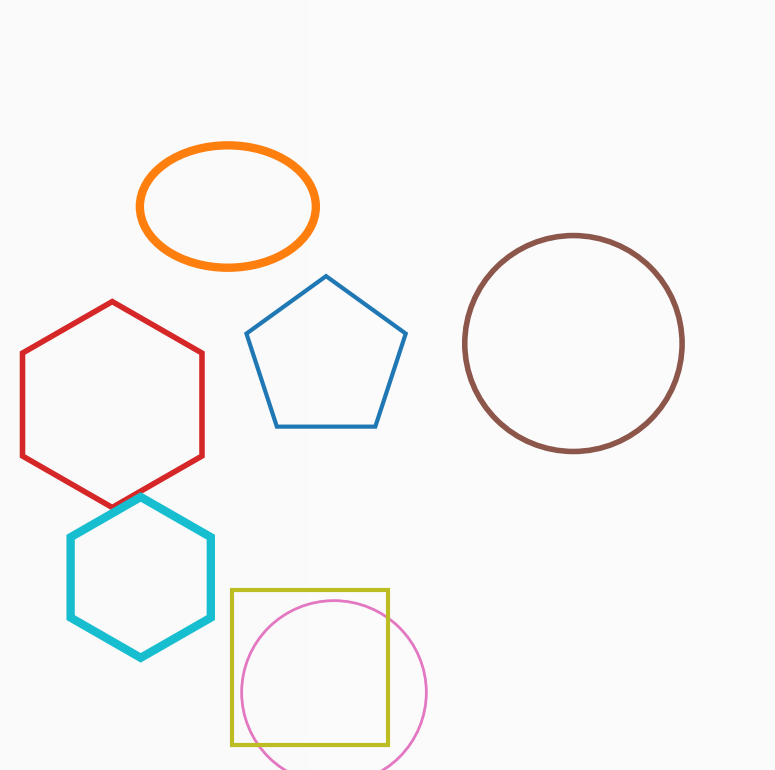[{"shape": "pentagon", "thickness": 1.5, "radius": 0.54, "center": [0.421, 0.533]}, {"shape": "oval", "thickness": 3, "radius": 0.57, "center": [0.294, 0.732]}, {"shape": "hexagon", "thickness": 2, "radius": 0.67, "center": [0.145, 0.475]}, {"shape": "circle", "thickness": 2, "radius": 0.7, "center": [0.74, 0.554]}, {"shape": "circle", "thickness": 1, "radius": 0.6, "center": [0.431, 0.101]}, {"shape": "square", "thickness": 1.5, "radius": 0.5, "center": [0.4, 0.133]}, {"shape": "hexagon", "thickness": 3, "radius": 0.52, "center": [0.182, 0.25]}]